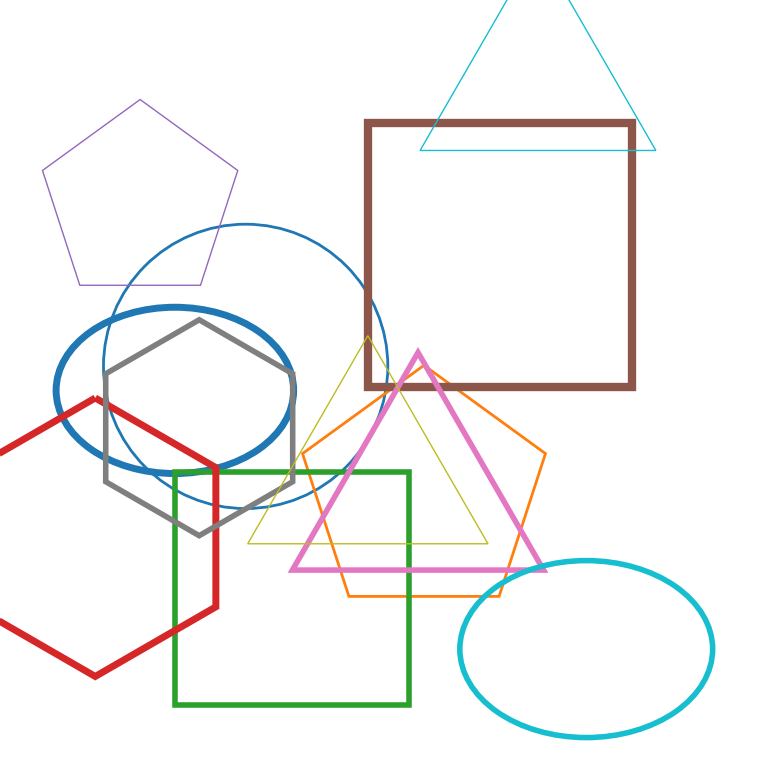[{"shape": "circle", "thickness": 1, "radius": 0.92, "center": [0.319, 0.524]}, {"shape": "oval", "thickness": 2.5, "radius": 0.77, "center": [0.227, 0.493]}, {"shape": "pentagon", "thickness": 1, "radius": 0.83, "center": [0.551, 0.36]}, {"shape": "square", "thickness": 2, "radius": 0.76, "center": [0.379, 0.236]}, {"shape": "hexagon", "thickness": 2.5, "radius": 0.9, "center": [0.124, 0.302]}, {"shape": "pentagon", "thickness": 0.5, "radius": 0.67, "center": [0.182, 0.737]}, {"shape": "square", "thickness": 3, "radius": 0.86, "center": [0.649, 0.669]}, {"shape": "triangle", "thickness": 2, "radius": 0.94, "center": [0.543, 0.354]}, {"shape": "hexagon", "thickness": 2, "radius": 0.7, "center": [0.259, 0.445]}, {"shape": "triangle", "thickness": 0.5, "radius": 0.9, "center": [0.478, 0.384]}, {"shape": "oval", "thickness": 2, "radius": 0.82, "center": [0.761, 0.157]}, {"shape": "triangle", "thickness": 0.5, "radius": 0.88, "center": [0.699, 0.893]}]